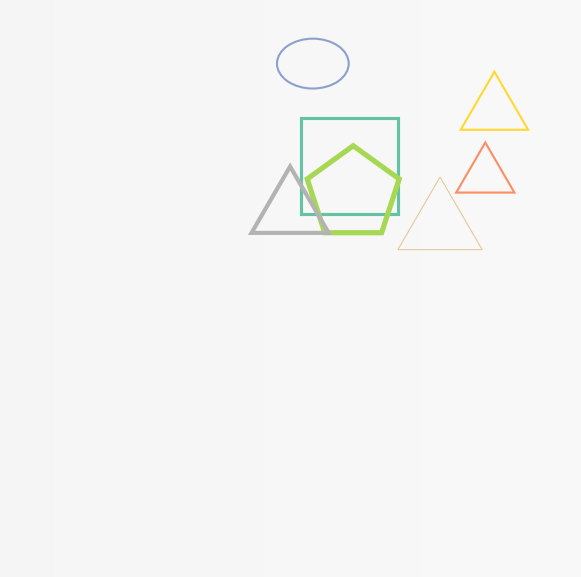[{"shape": "square", "thickness": 1.5, "radius": 0.42, "center": [0.601, 0.711]}, {"shape": "triangle", "thickness": 1, "radius": 0.29, "center": [0.835, 0.695]}, {"shape": "oval", "thickness": 1, "radius": 0.31, "center": [0.538, 0.889]}, {"shape": "pentagon", "thickness": 2.5, "radius": 0.42, "center": [0.608, 0.663]}, {"shape": "triangle", "thickness": 1, "radius": 0.33, "center": [0.851, 0.808]}, {"shape": "triangle", "thickness": 0.5, "radius": 0.42, "center": [0.757, 0.609]}, {"shape": "triangle", "thickness": 2, "radius": 0.38, "center": [0.499, 0.634]}]